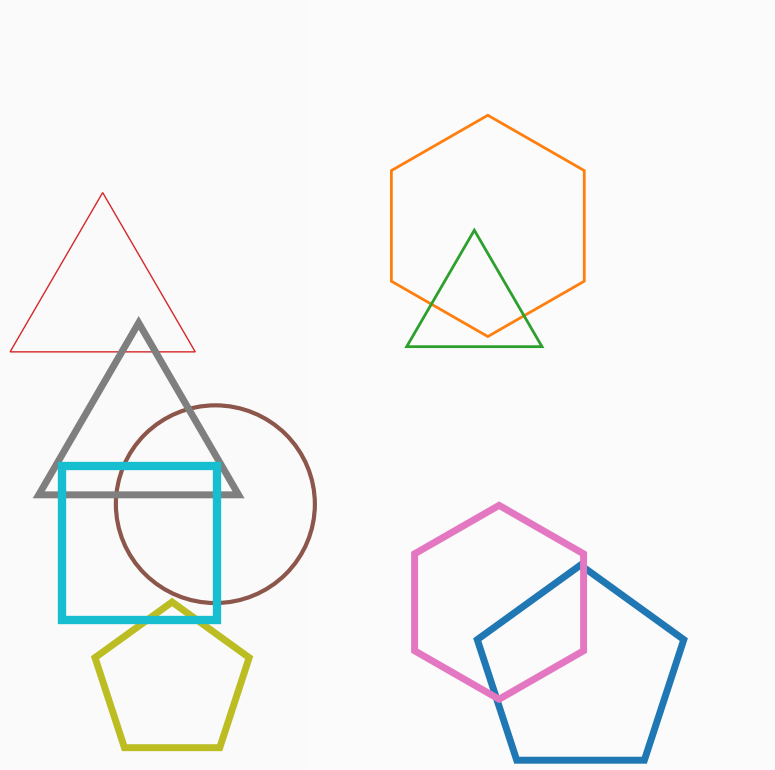[{"shape": "pentagon", "thickness": 2.5, "radius": 0.7, "center": [0.749, 0.126]}, {"shape": "hexagon", "thickness": 1, "radius": 0.72, "center": [0.629, 0.707]}, {"shape": "triangle", "thickness": 1, "radius": 0.5, "center": [0.612, 0.6]}, {"shape": "triangle", "thickness": 0.5, "radius": 0.69, "center": [0.132, 0.612]}, {"shape": "circle", "thickness": 1.5, "radius": 0.64, "center": [0.278, 0.345]}, {"shape": "hexagon", "thickness": 2.5, "radius": 0.63, "center": [0.644, 0.218]}, {"shape": "triangle", "thickness": 2.5, "radius": 0.74, "center": [0.179, 0.432]}, {"shape": "pentagon", "thickness": 2.5, "radius": 0.52, "center": [0.222, 0.114]}, {"shape": "square", "thickness": 3, "radius": 0.5, "center": [0.18, 0.295]}]